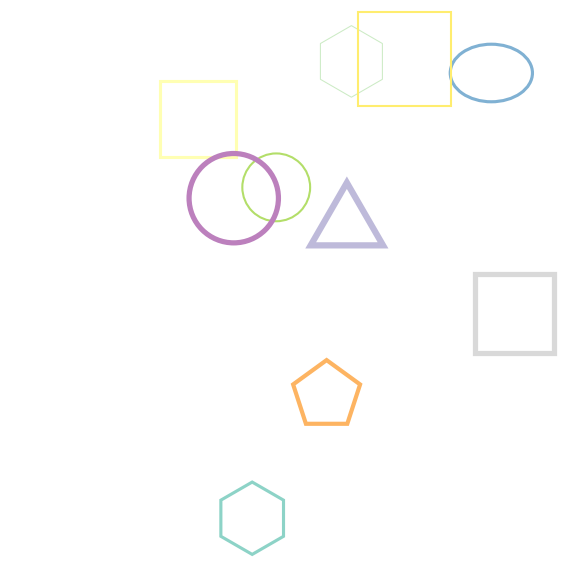[{"shape": "hexagon", "thickness": 1.5, "radius": 0.31, "center": [0.437, 0.102]}, {"shape": "square", "thickness": 1.5, "radius": 0.33, "center": [0.343, 0.794]}, {"shape": "triangle", "thickness": 3, "radius": 0.36, "center": [0.601, 0.61]}, {"shape": "oval", "thickness": 1.5, "radius": 0.36, "center": [0.851, 0.873]}, {"shape": "pentagon", "thickness": 2, "radius": 0.3, "center": [0.566, 0.315]}, {"shape": "circle", "thickness": 1, "radius": 0.29, "center": [0.478, 0.675]}, {"shape": "square", "thickness": 2.5, "radius": 0.34, "center": [0.891, 0.456]}, {"shape": "circle", "thickness": 2.5, "radius": 0.39, "center": [0.405, 0.656]}, {"shape": "hexagon", "thickness": 0.5, "radius": 0.31, "center": [0.608, 0.893]}, {"shape": "square", "thickness": 1, "radius": 0.41, "center": [0.7, 0.897]}]